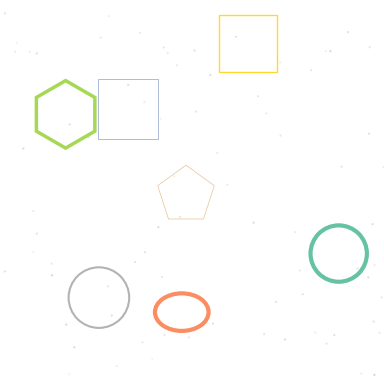[{"shape": "circle", "thickness": 3, "radius": 0.37, "center": [0.88, 0.341]}, {"shape": "oval", "thickness": 3, "radius": 0.35, "center": [0.472, 0.189]}, {"shape": "square", "thickness": 0.5, "radius": 0.39, "center": [0.332, 0.716]}, {"shape": "hexagon", "thickness": 2.5, "radius": 0.44, "center": [0.17, 0.703]}, {"shape": "square", "thickness": 1, "radius": 0.37, "center": [0.644, 0.886]}, {"shape": "pentagon", "thickness": 0.5, "radius": 0.39, "center": [0.483, 0.494]}, {"shape": "circle", "thickness": 1.5, "radius": 0.39, "center": [0.257, 0.227]}]